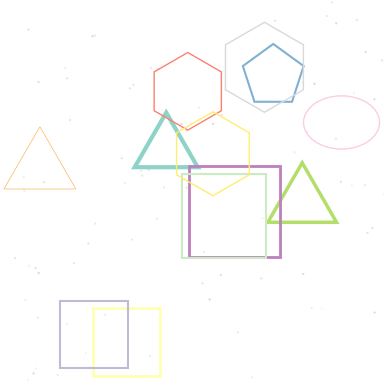[{"shape": "triangle", "thickness": 3, "radius": 0.47, "center": [0.432, 0.613]}, {"shape": "square", "thickness": 2, "radius": 0.44, "center": [0.328, 0.112]}, {"shape": "square", "thickness": 1.5, "radius": 0.44, "center": [0.244, 0.132]}, {"shape": "hexagon", "thickness": 1, "radius": 0.5, "center": [0.488, 0.763]}, {"shape": "pentagon", "thickness": 1.5, "radius": 0.42, "center": [0.71, 0.803]}, {"shape": "triangle", "thickness": 0.5, "radius": 0.54, "center": [0.104, 0.563]}, {"shape": "triangle", "thickness": 2.5, "radius": 0.52, "center": [0.785, 0.474]}, {"shape": "oval", "thickness": 1, "radius": 0.49, "center": [0.887, 0.682]}, {"shape": "hexagon", "thickness": 1, "radius": 0.58, "center": [0.687, 0.825]}, {"shape": "square", "thickness": 2, "radius": 0.59, "center": [0.609, 0.45]}, {"shape": "square", "thickness": 1.5, "radius": 0.54, "center": [0.581, 0.438]}, {"shape": "hexagon", "thickness": 1, "radius": 0.55, "center": [0.553, 0.601]}]